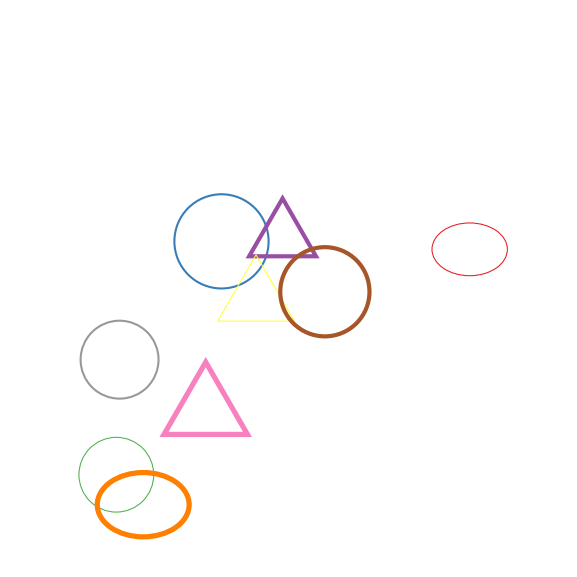[{"shape": "oval", "thickness": 0.5, "radius": 0.33, "center": [0.813, 0.567]}, {"shape": "circle", "thickness": 1, "radius": 0.41, "center": [0.384, 0.581]}, {"shape": "circle", "thickness": 0.5, "radius": 0.32, "center": [0.201, 0.177]}, {"shape": "triangle", "thickness": 2, "radius": 0.33, "center": [0.489, 0.589]}, {"shape": "oval", "thickness": 2.5, "radius": 0.4, "center": [0.248, 0.125]}, {"shape": "triangle", "thickness": 0.5, "radius": 0.38, "center": [0.443, 0.481]}, {"shape": "circle", "thickness": 2, "radius": 0.39, "center": [0.563, 0.494]}, {"shape": "triangle", "thickness": 2.5, "radius": 0.42, "center": [0.356, 0.289]}, {"shape": "circle", "thickness": 1, "radius": 0.34, "center": [0.207, 0.376]}]